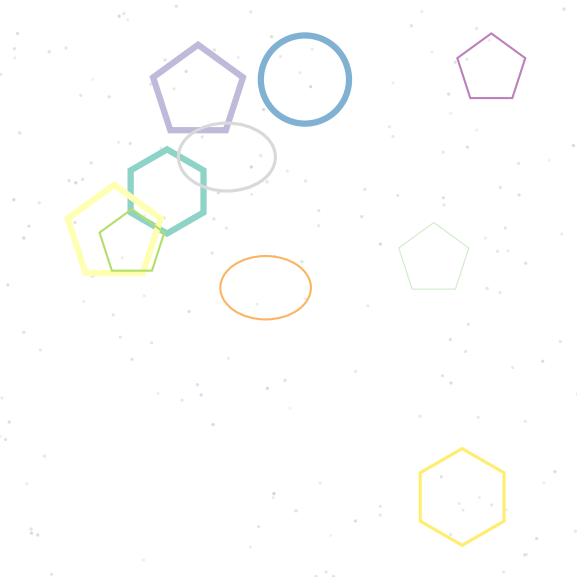[{"shape": "hexagon", "thickness": 3, "radius": 0.36, "center": [0.289, 0.668]}, {"shape": "pentagon", "thickness": 3, "radius": 0.42, "center": [0.198, 0.595]}, {"shape": "pentagon", "thickness": 3, "radius": 0.41, "center": [0.343, 0.84]}, {"shape": "circle", "thickness": 3, "radius": 0.38, "center": [0.528, 0.861]}, {"shape": "oval", "thickness": 1, "radius": 0.39, "center": [0.46, 0.501]}, {"shape": "pentagon", "thickness": 1, "radius": 0.29, "center": [0.228, 0.578]}, {"shape": "oval", "thickness": 1.5, "radius": 0.42, "center": [0.393, 0.727]}, {"shape": "pentagon", "thickness": 1, "radius": 0.31, "center": [0.851, 0.879]}, {"shape": "pentagon", "thickness": 0.5, "radius": 0.32, "center": [0.751, 0.55]}, {"shape": "hexagon", "thickness": 1.5, "radius": 0.42, "center": [0.8, 0.139]}]